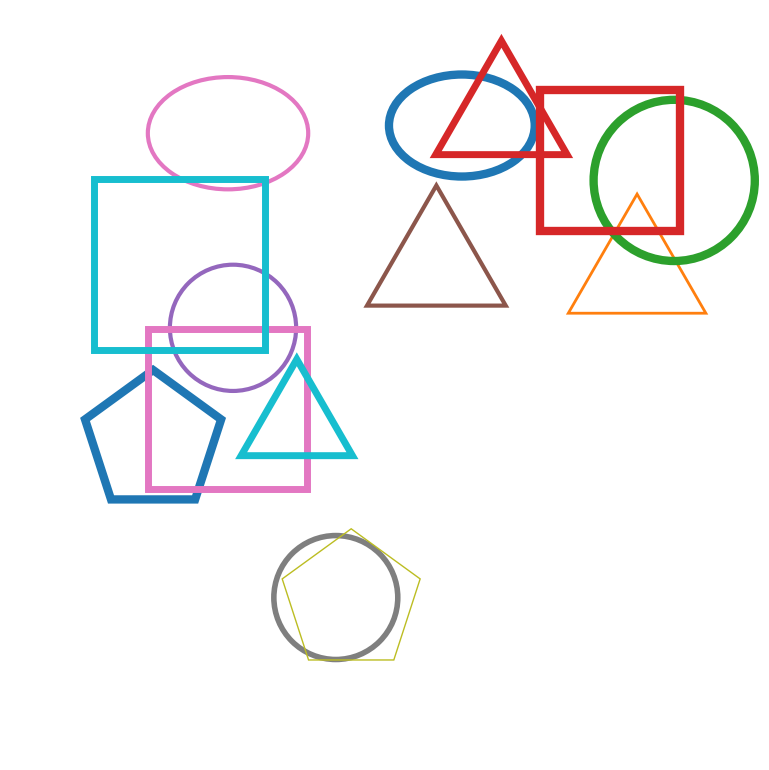[{"shape": "oval", "thickness": 3, "radius": 0.47, "center": [0.6, 0.837]}, {"shape": "pentagon", "thickness": 3, "radius": 0.46, "center": [0.199, 0.427]}, {"shape": "triangle", "thickness": 1, "radius": 0.52, "center": [0.827, 0.645]}, {"shape": "circle", "thickness": 3, "radius": 0.52, "center": [0.876, 0.766]}, {"shape": "square", "thickness": 3, "radius": 0.46, "center": [0.792, 0.792]}, {"shape": "triangle", "thickness": 2.5, "radius": 0.49, "center": [0.651, 0.848]}, {"shape": "circle", "thickness": 1.5, "radius": 0.41, "center": [0.303, 0.574]}, {"shape": "triangle", "thickness": 1.5, "radius": 0.52, "center": [0.567, 0.655]}, {"shape": "square", "thickness": 2.5, "radius": 0.52, "center": [0.295, 0.469]}, {"shape": "oval", "thickness": 1.5, "radius": 0.52, "center": [0.296, 0.827]}, {"shape": "circle", "thickness": 2, "radius": 0.4, "center": [0.436, 0.224]}, {"shape": "pentagon", "thickness": 0.5, "radius": 0.47, "center": [0.456, 0.219]}, {"shape": "triangle", "thickness": 2.5, "radius": 0.42, "center": [0.385, 0.45]}, {"shape": "square", "thickness": 2.5, "radius": 0.56, "center": [0.233, 0.656]}]